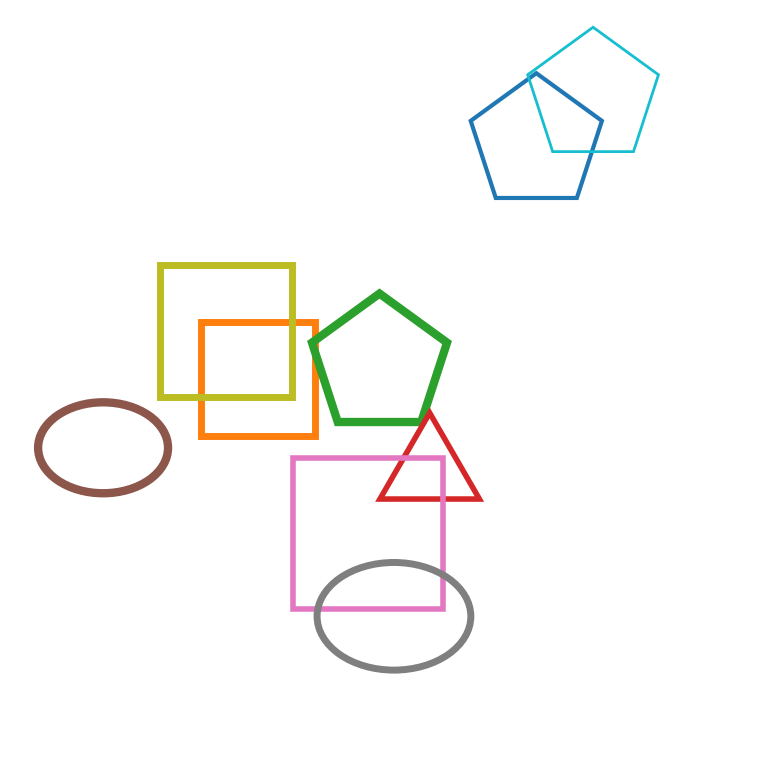[{"shape": "pentagon", "thickness": 1.5, "radius": 0.45, "center": [0.697, 0.815]}, {"shape": "square", "thickness": 2.5, "radius": 0.37, "center": [0.335, 0.507]}, {"shape": "pentagon", "thickness": 3, "radius": 0.46, "center": [0.493, 0.527]}, {"shape": "triangle", "thickness": 2, "radius": 0.37, "center": [0.558, 0.389]}, {"shape": "oval", "thickness": 3, "radius": 0.42, "center": [0.134, 0.418]}, {"shape": "square", "thickness": 2, "radius": 0.49, "center": [0.478, 0.307]}, {"shape": "oval", "thickness": 2.5, "radius": 0.5, "center": [0.512, 0.2]}, {"shape": "square", "thickness": 2.5, "radius": 0.43, "center": [0.294, 0.57]}, {"shape": "pentagon", "thickness": 1, "radius": 0.45, "center": [0.77, 0.875]}]